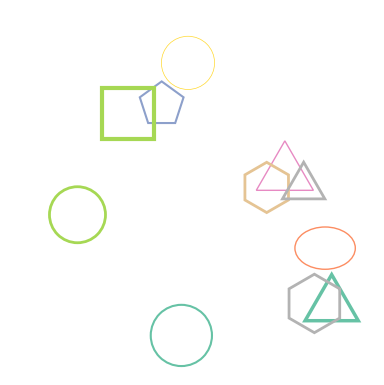[{"shape": "circle", "thickness": 1.5, "radius": 0.4, "center": [0.471, 0.129]}, {"shape": "triangle", "thickness": 2.5, "radius": 0.4, "center": [0.861, 0.207]}, {"shape": "oval", "thickness": 1, "radius": 0.39, "center": [0.844, 0.356]}, {"shape": "pentagon", "thickness": 1.5, "radius": 0.3, "center": [0.42, 0.729]}, {"shape": "triangle", "thickness": 1, "radius": 0.43, "center": [0.74, 0.548]}, {"shape": "square", "thickness": 3, "radius": 0.33, "center": [0.332, 0.705]}, {"shape": "circle", "thickness": 2, "radius": 0.36, "center": [0.201, 0.442]}, {"shape": "circle", "thickness": 0.5, "radius": 0.35, "center": [0.488, 0.837]}, {"shape": "hexagon", "thickness": 2, "radius": 0.33, "center": [0.693, 0.513]}, {"shape": "triangle", "thickness": 2, "radius": 0.32, "center": [0.789, 0.515]}, {"shape": "hexagon", "thickness": 2, "radius": 0.38, "center": [0.817, 0.212]}]